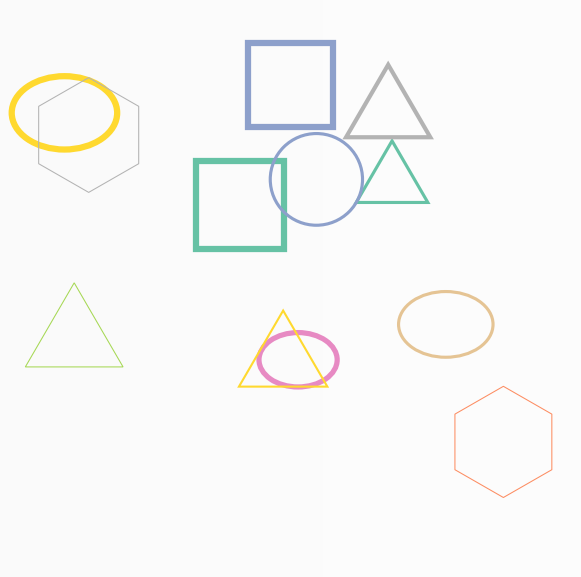[{"shape": "triangle", "thickness": 1.5, "radius": 0.36, "center": [0.674, 0.684]}, {"shape": "square", "thickness": 3, "radius": 0.38, "center": [0.413, 0.644]}, {"shape": "hexagon", "thickness": 0.5, "radius": 0.48, "center": [0.866, 0.234]}, {"shape": "circle", "thickness": 1.5, "radius": 0.4, "center": [0.544, 0.688]}, {"shape": "square", "thickness": 3, "radius": 0.36, "center": [0.5, 0.851]}, {"shape": "oval", "thickness": 2.5, "radius": 0.34, "center": [0.513, 0.376]}, {"shape": "triangle", "thickness": 0.5, "radius": 0.49, "center": [0.128, 0.412]}, {"shape": "oval", "thickness": 3, "radius": 0.45, "center": [0.111, 0.804]}, {"shape": "triangle", "thickness": 1, "radius": 0.44, "center": [0.487, 0.374]}, {"shape": "oval", "thickness": 1.5, "radius": 0.41, "center": [0.767, 0.437]}, {"shape": "triangle", "thickness": 2, "radius": 0.42, "center": [0.668, 0.803]}, {"shape": "hexagon", "thickness": 0.5, "radius": 0.5, "center": [0.153, 0.765]}]